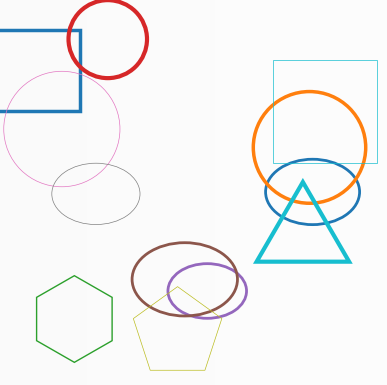[{"shape": "oval", "thickness": 2, "radius": 0.61, "center": [0.807, 0.501]}, {"shape": "square", "thickness": 2.5, "radius": 0.53, "center": [0.102, 0.816]}, {"shape": "circle", "thickness": 2.5, "radius": 0.73, "center": [0.799, 0.617]}, {"shape": "hexagon", "thickness": 1, "radius": 0.56, "center": [0.192, 0.171]}, {"shape": "circle", "thickness": 3, "radius": 0.51, "center": [0.278, 0.898]}, {"shape": "oval", "thickness": 2, "radius": 0.51, "center": [0.535, 0.244]}, {"shape": "oval", "thickness": 2, "radius": 0.68, "center": [0.477, 0.274]}, {"shape": "circle", "thickness": 0.5, "radius": 0.75, "center": [0.16, 0.665]}, {"shape": "oval", "thickness": 0.5, "radius": 0.57, "center": [0.248, 0.496]}, {"shape": "pentagon", "thickness": 0.5, "radius": 0.6, "center": [0.458, 0.135]}, {"shape": "triangle", "thickness": 3, "radius": 0.69, "center": [0.782, 0.389]}, {"shape": "square", "thickness": 0.5, "radius": 0.67, "center": [0.838, 0.711]}]